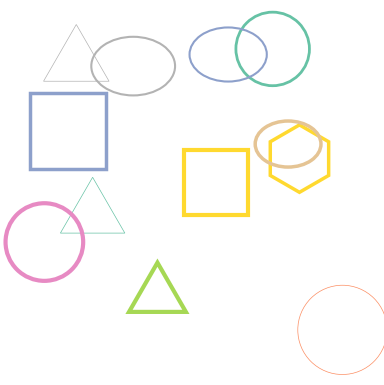[{"shape": "triangle", "thickness": 0.5, "radius": 0.48, "center": [0.241, 0.443]}, {"shape": "circle", "thickness": 2, "radius": 0.48, "center": [0.708, 0.873]}, {"shape": "circle", "thickness": 0.5, "radius": 0.58, "center": [0.889, 0.143]}, {"shape": "oval", "thickness": 1.5, "radius": 0.5, "center": [0.593, 0.858]}, {"shape": "square", "thickness": 2.5, "radius": 0.49, "center": [0.176, 0.66]}, {"shape": "circle", "thickness": 3, "radius": 0.5, "center": [0.115, 0.371]}, {"shape": "triangle", "thickness": 3, "radius": 0.43, "center": [0.409, 0.233]}, {"shape": "hexagon", "thickness": 2.5, "radius": 0.44, "center": [0.778, 0.588]}, {"shape": "square", "thickness": 3, "radius": 0.42, "center": [0.561, 0.526]}, {"shape": "oval", "thickness": 2.5, "radius": 0.43, "center": [0.748, 0.626]}, {"shape": "oval", "thickness": 1.5, "radius": 0.54, "center": [0.346, 0.828]}, {"shape": "triangle", "thickness": 0.5, "radius": 0.49, "center": [0.198, 0.838]}]